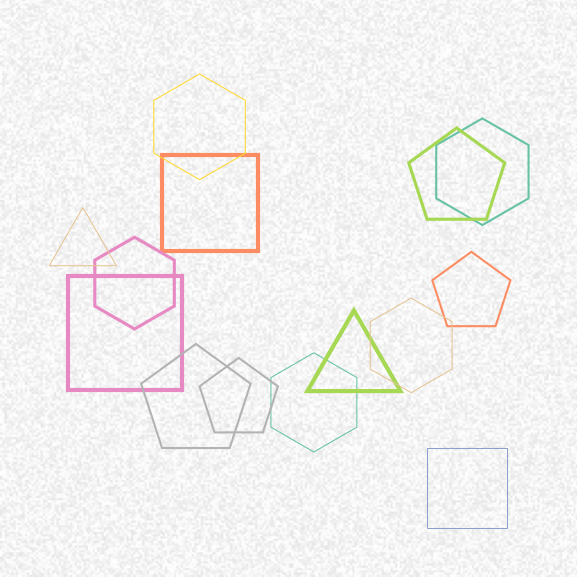[{"shape": "hexagon", "thickness": 0.5, "radius": 0.43, "center": [0.544, 0.302]}, {"shape": "hexagon", "thickness": 1, "radius": 0.46, "center": [0.835, 0.702]}, {"shape": "square", "thickness": 2, "radius": 0.41, "center": [0.364, 0.648]}, {"shape": "pentagon", "thickness": 1, "radius": 0.36, "center": [0.816, 0.492]}, {"shape": "square", "thickness": 0.5, "radius": 0.35, "center": [0.808, 0.155]}, {"shape": "hexagon", "thickness": 1.5, "radius": 0.4, "center": [0.233, 0.509]}, {"shape": "square", "thickness": 2, "radius": 0.49, "center": [0.216, 0.423]}, {"shape": "triangle", "thickness": 2, "radius": 0.47, "center": [0.613, 0.368]}, {"shape": "pentagon", "thickness": 1.5, "radius": 0.44, "center": [0.791, 0.69]}, {"shape": "hexagon", "thickness": 0.5, "radius": 0.46, "center": [0.346, 0.78]}, {"shape": "triangle", "thickness": 0.5, "radius": 0.34, "center": [0.143, 0.573]}, {"shape": "hexagon", "thickness": 0.5, "radius": 0.41, "center": [0.712, 0.401]}, {"shape": "pentagon", "thickness": 1, "radius": 0.36, "center": [0.413, 0.308]}, {"shape": "pentagon", "thickness": 1, "radius": 0.5, "center": [0.339, 0.304]}]